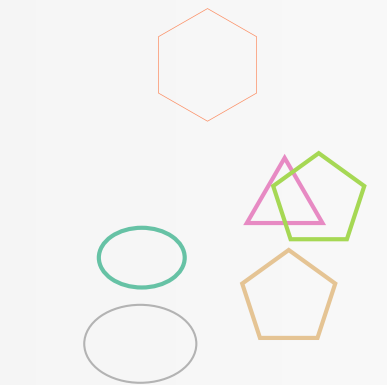[{"shape": "oval", "thickness": 3, "radius": 0.55, "center": [0.366, 0.331]}, {"shape": "hexagon", "thickness": 0.5, "radius": 0.73, "center": [0.536, 0.831]}, {"shape": "triangle", "thickness": 3, "radius": 0.56, "center": [0.735, 0.477]}, {"shape": "pentagon", "thickness": 3, "radius": 0.62, "center": [0.823, 0.479]}, {"shape": "pentagon", "thickness": 3, "radius": 0.63, "center": [0.745, 0.224]}, {"shape": "oval", "thickness": 1.5, "radius": 0.72, "center": [0.362, 0.107]}]